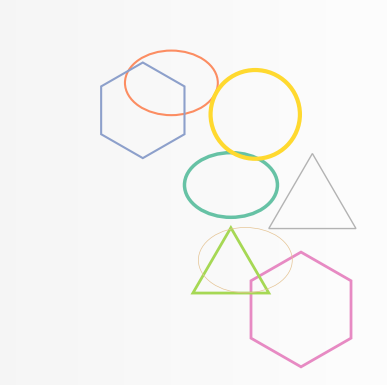[{"shape": "oval", "thickness": 2.5, "radius": 0.6, "center": [0.596, 0.519]}, {"shape": "oval", "thickness": 1.5, "radius": 0.6, "center": [0.442, 0.785]}, {"shape": "hexagon", "thickness": 1.5, "radius": 0.62, "center": [0.369, 0.713]}, {"shape": "hexagon", "thickness": 2, "radius": 0.75, "center": [0.777, 0.196]}, {"shape": "triangle", "thickness": 2, "radius": 0.57, "center": [0.596, 0.295]}, {"shape": "circle", "thickness": 3, "radius": 0.58, "center": [0.659, 0.703]}, {"shape": "oval", "thickness": 0.5, "radius": 0.61, "center": [0.633, 0.324]}, {"shape": "triangle", "thickness": 1, "radius": 0.65, "center": [0.806, 0.471]}]